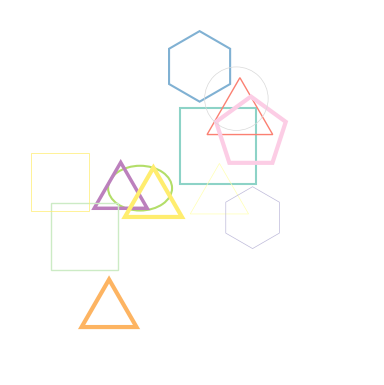[{"shape": "square", "thickness": 1.5, "radius": 0.49, "center": [0.567, 0.621]}, {"shape": "triangle", "thickness": 0.5, "radius": 0.44, "center": [0.57, 0.488]}, {"shape": "hexagon", "thickness": 0.5, "radius": 0.4, "center": [0.656, 0.435]}, {"shape": "triangle", "thickness": 1, "radius": 0.49, "center": [0.623, 0.7]}, {"shape": "hexagon", "thickness": 1.5, "radius": 0.46, "center": [0.518, 0.828]}, {"shape": "triangle", "thickness": 3, "radius": 0.41, "center": [0.283, 0.192]}, {"shape": "oval", "thickness": 1.5, "radius": 0.42, "center": [0.364, 0.511]}, {"shape": "pentagon", "thickness": 3, "radius": 0.48, "center": [0.652, 0.654]}, {"shape": "circle", "thickness": 0.5, "radius": 0.41, "center": [0.614, 0.744]}, {"shape": "triangle", "thickness": 2.5, "radius": 0.4, "center": [0.314, 0.499]}, {"shape": "square", "thickness": 1, "radius": 0.44, "center": [0.22, 0.386]}, {"shape": "square", "thickness": 0.5, "radius": 0.38, "center": [0.157, 0.527]}, {"shape": "triangle", "thickness": 3, "radius": 0.43, "center": [0.398, 0.479]}]